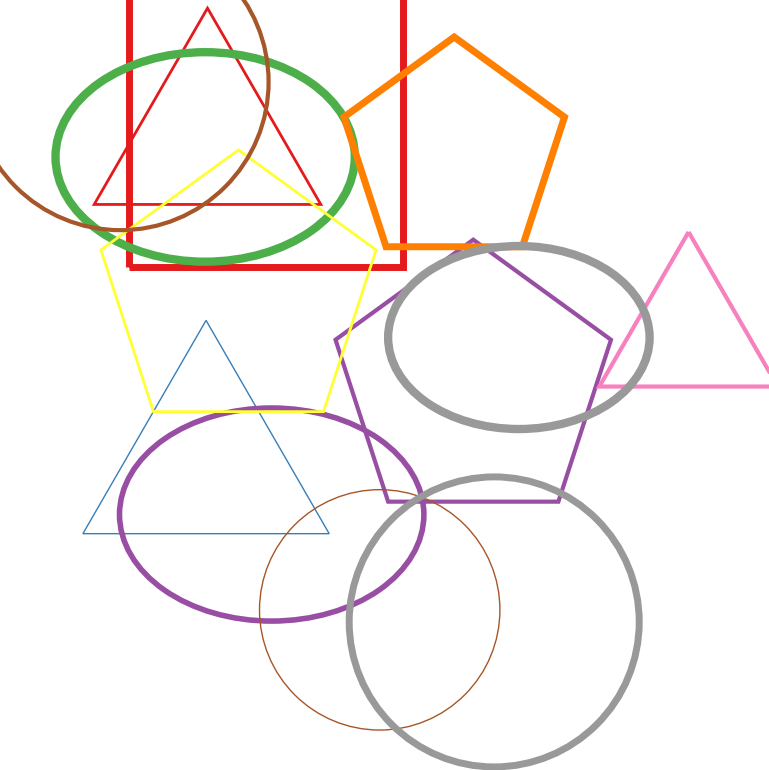[{"shape": "square", "thickness": 2.5, "radius": 0.89, "center": [0.346, 0.831]}, {"shape": "triangle", "thickness": 1, "radius": 0.85, "center": [0.269, 0.819]}, {"shape": "triangle", "thickness": 0.5, "radius": 0.92, "center": [0.268, 0.399]}, {"shape": "oval", "thickness": 3, "radius": 0.97, "center": [0.266, 0.796]}, {"shape": "pentagon", "thickness": 1.5, "radius": 0.94, "center": [0.615, 0.501]}, {"shape": "oval", "thickness": 2, "radius": 0.99, "center": [0.353, 0.332]}, {"shape": "pentagon", "thickness": 2.5, "radius": 0.75, "center": [0.59, 0.801]}, {"shape": "pentagon", "thickness": 1, "radius": 0.94, "center": [0.31, 0.617]}, {"shape": "circle", "thickness": 0.5, "radius": 0.78, "center": [0.493, 0.208]}, {"shape": "circle", "thickness": 1.5, "radius": 0.96, "center": [0.156, 0.893]}, {"shape": "triangle", "thickness": 1.5, "radius": 0.67, "center": [0.894, 0.565]}, {"shape": "oval", "thickness": 3, "radius": 0.85, "center": [0.674, 0.562]}, {"shape": "circle", "thickness": 2.5, "radius": 0.94, "center": [0.642, 0.192]}]